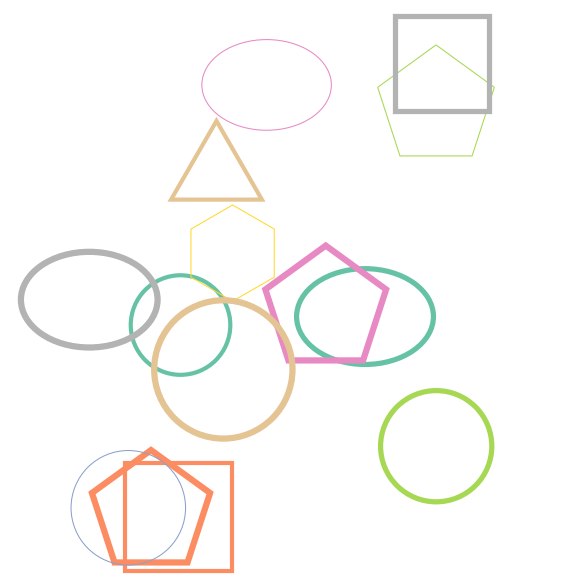[{"shape": "circle", "thickness": 2, "radius": 0.43, "center": [0.313, 0.436]}, {"shape": "oval", "thickness": 2.5, "radius": 0.59, "center": [0.632, 0.451]}, {"shape": "square", "thickness": 2, "radius": 0.47, "center": [0.309, 0.103]}, {"shape": "pentagon", "thickness": 3, "radius": 0.54, "center": [0.261, 0.112]}, {"shape": "circle", "thickness": 0.5, "radius": 0.5, "center": [0.222, 0.12]}, {"shape": "pentagon", "thickness": 3, "radius": 0.55, "center": [0.564, 0.464]}, {"shape": "oval", "thickness": 0.5, "radius": 0.56, "center": [0.462, 0.852]}, {"shape": "circle", "thickness": 2.5, "radius": 0.48, "center": [0.755, 0.226]}, {"shape": "pentagon", "thickness": 0.5, "radius": 0.53, "center": [0.755, 0.815]}, {"shape": "hexagon", "thickness": 0.5, "radius": 0.42, "center": [0.403, 0.561]}, {"shape": "circle", "thickness": 3, "radius": 0.6, "center": [0.387, 0.359]}, {"shape": "triangle", "thickness": 2, "radius": 0.45, "center": [0.375, 0.699]}, {"shape": "square", "thickness": 2.5, "radius": 0.41, "center": [0.765, 0.889]}, {"shape": "oval", "thickness": 3, "radius": 0.59, "center": [0.155, 0.48]}]